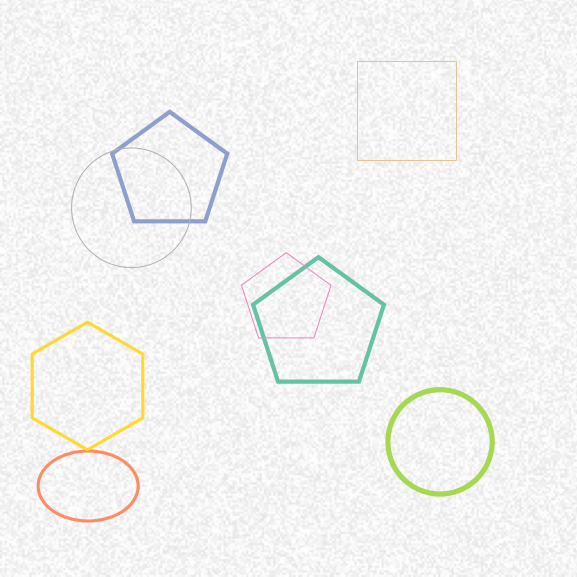[{"shape": "pentagon", "thickness": 2, "radius": 0.6, "center": [0.552, 0.435]}, {"shape": "oval", "thickness": 1.5, "radius": 0.43, "center": [0.153, 0.158]}, {"shape": "pentagon", "thickness": 2, "radius": 0.52, "center": [0.294, 0.701]}, {"shape": "pentagon", "thickness": 0.5, "radius": 0.41, "center": [0.496, 0.48]}, {"shape": "circle", "thickness": 2.5, "radius": 0.45, "center": [0.762, 0.234]}, {"shape": "hexagon", "thickness": 1.5, "radius": 0.55, "center": [0.151, 0.331]}, {"shape": "square", "thickness": 0.5, "radius": 0.43, "center": [0.704, 0.807]}, {"shape": "circle", "thickness": 0.5, "radius": 0.52, "center": [0.228, 0.639]}]